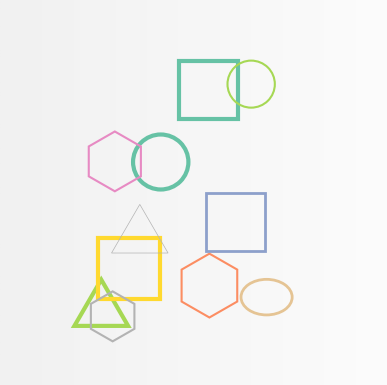[{"shape": "square", "thickness": 3, "radius": 0.38, "center": [0.539, 0.766]}, {"shape": "circle", "thickness": 3, "radius": 0.36, "center": [0.415, 0.579]}, {"shape": "hexagon", "thickness": 1.5, "radius": 0.41, "center": [0.54, 0.258]}, {"shape": "square", "thickness": 2, "radius": 0.38, "center": [0.607, 0.424]}, {"shape": "hexagon", "thickness": 1.5, "radius": 0.39, "center": [0.296, 0.581]}, {"shape": "triangle", "thickness": 3, "radius": 0.4, "center": [0.261, 0.194]}, {"shape": "circle", "thickness": 1.5, "radius": 0.31, "center": [0.648, 0.781]}, {"shape": "square", "thickness": 3, "radius": 0.4, "center": [0.332, 0.302]}, {"shape": "oval", "thickness": 2, "radius": 0.33, "center": [0.688, 0.228]}, {"shape": "triangle", "thickness": 0.5, "radius": 0.42, "center": [0.361, 0.385]}, {"shape": "hexagon", "thickness": 1.5, "radius": 0.32, "center": [0.291, 0.178]}]